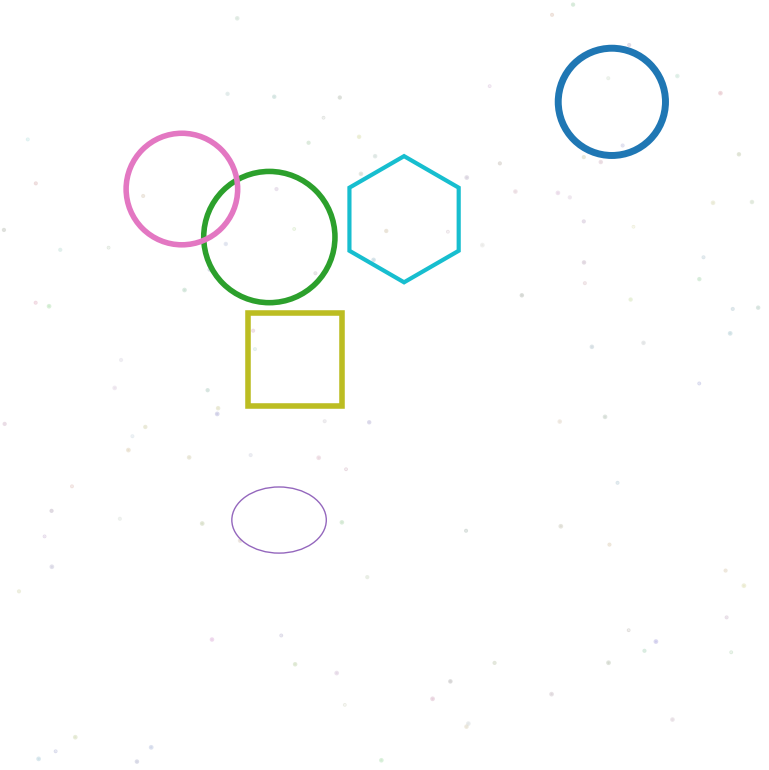[{"shape": "circle", "thickness": 2.5, "radius": 0.35, "center": [0.795, 0.868]}, {"shape": "circle", "thickness": 2, "radius": 0.43, "center": [0.35, 0.692]}, {"shape": "oval", "thickness": 0.5, "radius": 0.31, "center": [0.362, 0.325]}, {"shape": "circle", "thickness": 2, "radius": 0.36, "center": [0.236, 0.754]}, {"shape": "square", "thickness": 2, "radius": 0.3, "center": [0.383, 0.533]}, {"shape": "hexagon", "thickness": 1.5, "radius": 0.41, "center": [0.525, 0.715]}]